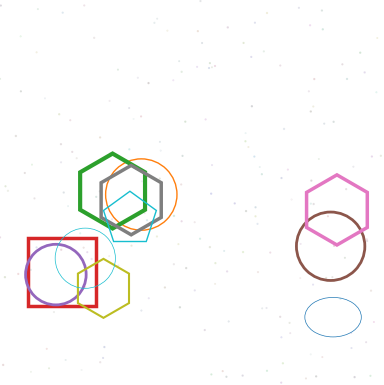[{"shape": "oval", "thickness": 0.5, "radius": 0.37, "center": [0.865, 0.176]}, {"shape": "circle", "thickness": 1, "radius": 0.46, "center": [0.367, 0.495]}, {"shape": "hexagon", "thickness": 3, "radius": 0.49, "center": [0.292, 0.504]}, {"shape": "square", "thickness": 2.5, "radius": 0.44, "center": [0.161, 0.294]}, {"shape": "circle", "thickness": 2, "radius": 0.39, "center": [0.145, 0.287]}, {"shape": "circle", "thickness": 2, "radius": 0.44, "center": [0.859, 0.36]}, {"shape": "hexagon", "thickness": 2.5, "radius": 0.46, "center": [0.875, 0.455]}, {"shape": "hexagon", "thickness": 2.5, "radius": 0.45, "center": [0.341, 0.48]}, {"shape": "hexagon", "thickness": 1.5, "radius": 0.38, "center": [0.269, 0.251]}, {"shape": "pentagon", "thickness": 1, "radius": 0.36, "center": [0.337, 0.431]}, {"shape": "circle", "thickness": 0.5, "radius": 0.39, "center": [0.221, 0.329]}]